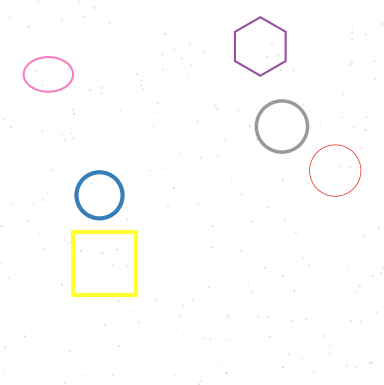[{"shape": "circle", "thickness": 0.5, "radius": 0.33, "center": [0.871, 0.557]}, {"shape": "circle", "thickness": 3, "radius": 0.3, "center": [0.258, 0.493]}, {"shape": "hexagon", "thickness": 1.5, "radius": 0.38, "center": [0.676, 0.879]}, {"shape": "square", "thickness": 3, "radius": 0.41, "center": [0.273, 0.316]}, {"shape": "oval", "thickness": 1.5, "radius": 0.32, "center": [0.126, 0.807]}, {"shape": "circle", "thickness": 2.5, "radius": 0.33, "center": [0.732, 0.671]}]